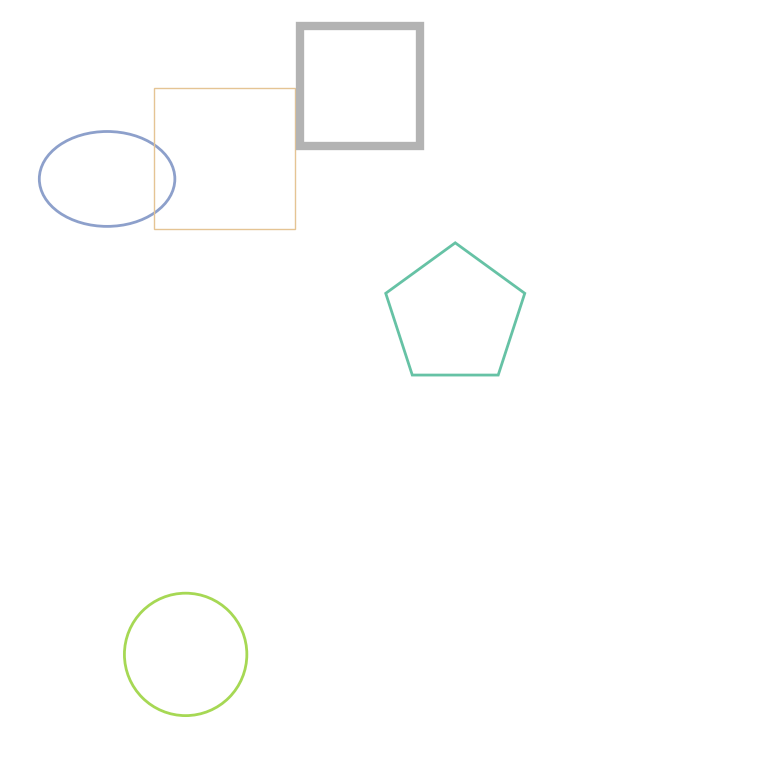[{"shape": "pentagon", "thickness": 1, "radius": 0.47, "center": [0.591, 0.59]}, {"shape": "oval", "thickness": 1, "radius": 0.44, "center": [0.139, 0.768]}, {"shape": "circle", "thickness": 1, "radius": 0.4, "center": [0.241, 0.15]}, {"shape": "square", "thickness": 0.5, "radius": 0.46, "center": [0.291, 0.794]}, {"shape": "square", "thickness": 3, "radius": 0.39, "center": [0.468, 0.888]}]